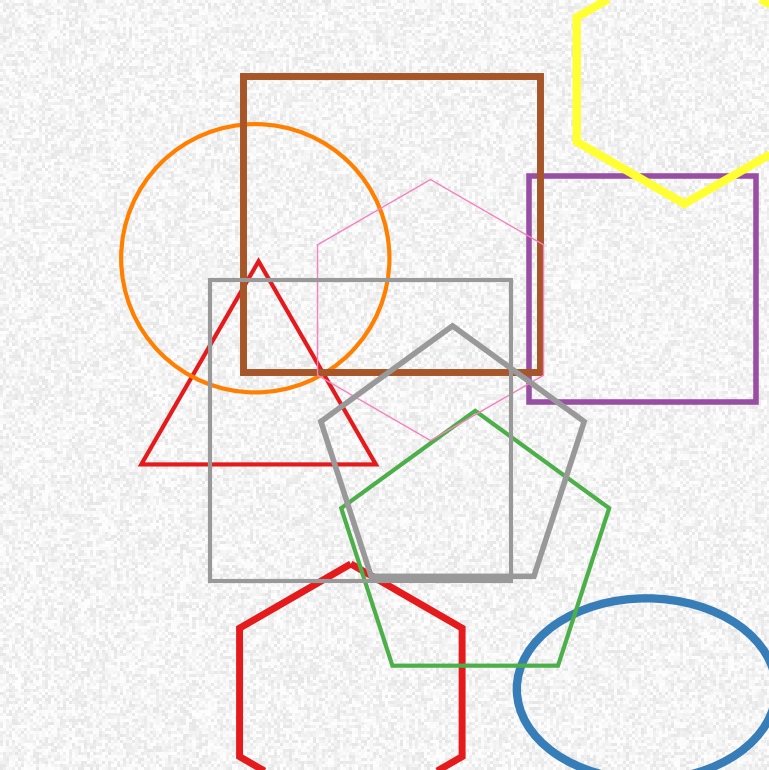[{"shape": "hexagon", "thickness": 2.5, "radius": 0.83, "center": [0.456, 0.101]}, {"shape": "triangle", "thickness": 1.5, "radius": 0.88, "center": [0.336, 0.485]}, {"shape": "oval", "thickness": 3, "radius": 0.84, "center": [0.84, 0.105]}, {"shape": "pentagon", "thickness": 1.5, "radius": 0.91, "center": [0.617, 0.283]}, {"shape": "square", "thickness": 2, "radius": 0.74, "center": [0.835, 0.625]}, {"shape": "circle", "thickness": 1.5, "radius": 0.87, "center": [0.332, 0.665]}, {"shape": "hexagon", "thickness": 3, "radius": 0.81, "center": [0.889, 0.897]}, {"shape": "square", "thickness": 2.5, "radius": 0.96, "center": [0.508, 0.709]}, {"shape": "hexagon", "thickness": 0.5, "radius": 0.85, "center": [0.559, 0.597]}, {"shape": "pentagon", "thickness": 2, "radius": 0.9, "center": [0.588, 0.397]}, {"shape": "square", "thickness": 1.5, "radius": 0.98, "center": [0.468, 0.441]}]